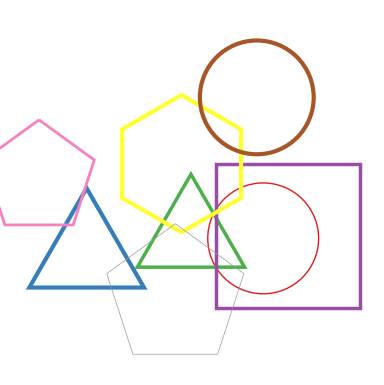[{"shape": "circle", "thickness": 1, "radius": 0.72, "center": [0.684, 0.381]}, {"shape": "triangle", "thickness": 3, "radius": 0.86, "center": [0.225, 0.339]}, {"shape": "triangle", "thickness": 2.5, "radius": 0.8, "center": [0.496, 0.386]}, {"shape": "square", "thickness": 2.5, "radius": 0.93, "center": [0.748, 0.387]}, {"shape": "hexagon", "thickness": 3, "radius": 0.89, "center": [0.472, 0.575]}, {"shape": "circle", "thickness": 3, "radius": 0.74, "center": [0.667, 0.747]}, {"shape": "pentagon", "thickness": 2, "radius": 0.75, "center": [0.101, 0.538]}, {"shape": "pentagon", "thickness": 0.5, "radius": 0.94, "center": [0.455, 0.232]}]